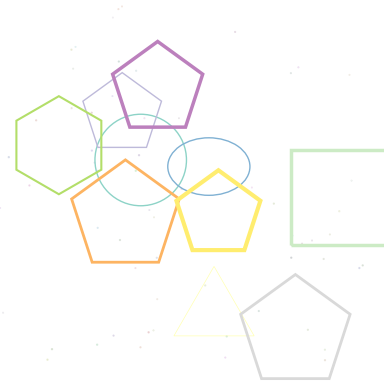[{"shape": "circle", "thickness": 1, "radius": 0.59, "center": [0.365, 0.584]}, {"shape": "triangle", "thickness": 0.5, "radius": 0.6, "center": [0.556, 0.188]}, {"shape": "pentagon", "thickness": 1, "radius": 0.54, "center": [0.317, 0.704]}, {"shape": "oval", "thickness": 1, "radius": 0.53, "center": [0.542, 0.567]}, {"shape": "pentagon", "thickness": 2, "radius": 0.73, "center": [0.326, 0.438]}, {"shape": "hexagon", "thickness": 1.5, "radius": 0.64, "center": [0.153, 0.623]}, {"shape": "pentagon", "thickness": 2, "radius": 0.75, "center": [0.767, 0.137]}, {"shape": "pentagon", "thickness": 2.5, "radius": 0.61, "center": [0.41, 0.769]}, {"shape": "square", "thickness": 2.5, "radius": 0.62, "center": [0.88, 0.487]}, {"shape": "pentagon", "thickness": 3, "radius": 0.57, "center": [0.567, 0.443]}]